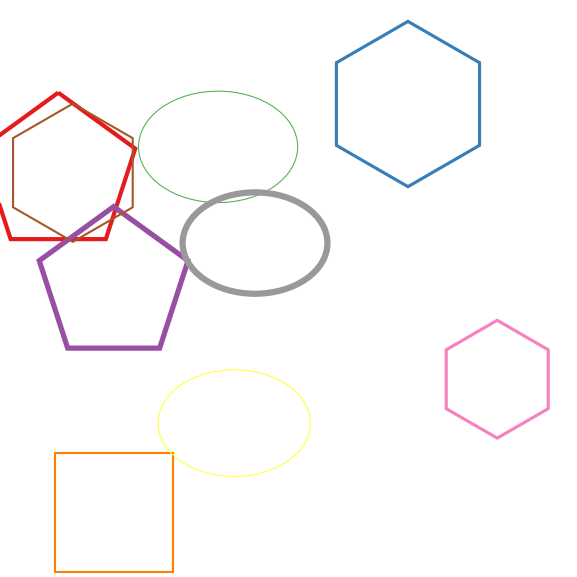[{"shape": "pentagon", "thickness": 2, "radius": 0.7, "center": [0.101, 0.699]}, {"shape": "hexagon", "thickness": 1.5, "radius": 0.72, "center": [0.706, 0.819]}, {"shape": "oval", "thickness": 0.5, "radius": 0.69, "center": [0.378, 0.745]}, {"shape": "pentagon", "thickness": 2.5, "radius": 0.68, "center": [0.197, 0.506]}, {"shape": "square", "thickness": 1, "radius": 0.51, "center": [0.198, 0.112]}, {"shape": "oval", "thickness": 0.5, "radius": 0.66, "center": [0.406, 0.266]}, {"shape": "hexagon", "thickness": 1, "radius": 0.6, "center": [0.126, 0.7]}, {"shape": "hexagon", "thickness": 1.5, "radius": 0.51, "center": [0.861, 0.342]}, {"shape": "oval", "thickness": 3, "radius": 0.63, "center": [0.442, 0.578]}]